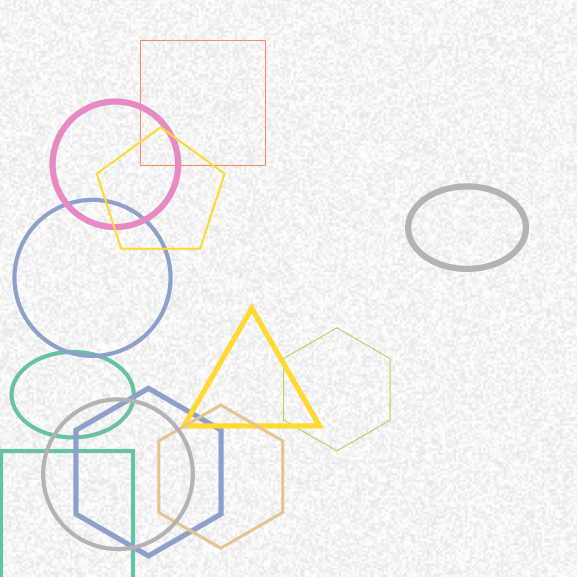[{"shape": "oval", "thickness": 2, "radius": 0.53, "center": [0.126, 0.316]}, {"shape": "square", "thickness": 2, "radius": 0.57, "center": [0.116, 0.104]}, {"shape": "square", "thickness": 0.5, "radius": 0.54, "center": [0.35, 0.822]}, {"shape": "circle", "thickness": 2, "radius": 0.68, "center": [0.16, 0.518]}, {"shape": "hexagon", "thickness": 2.5, "radius": 0.73, "center": [0.257, 0.182]}, {"shape": "circle", "thickness": 3, "radius": 0.54, "center": [0.2, 0.715]}, {"shape": "hexagon", "thickness": 0.5, "radius": 0.53, "center": [0.583, 0.325]}, {"shape": "pentagon", "thickness": 1, "radius": 0.58, "center": [0.278, 0.662]}, {"shape": "triangle", "thickness": 2.5, "radius": 0.68, "center": [0.436, 0.329]}, {"shape": "hexagon", "thickness": 1.5, "radius": 0.62, "center": [0.382, 0.174]}, {"shape": "oval", "thickness": 3, "radius": 0.51, "center": [0.809, 0.605]}, {"shape": "circle", "thickness": 2, "radius": 0.65, "center": [0.204, 0.178]}]